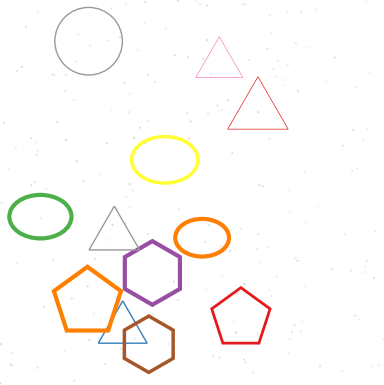[{"shape": "triangle", "thickness": 0.5, "radius": 0.45, "center": [0.67, 0.71]}, {"shape": "pentagon", "thickness": 2, "radius": 0.4, "center": [0.626, 0.173]}, {"shape": "triangle", "thickness": 1, "radius": 0.37, "center": [0.319, 0.145]}, {"shape": "oval", "thickness": 3, "radius": 0.4, "center": [0.105, 0.437]}, {"shape": "hexagon", "thickness": 3, "radius": 0.41, "center": [0.396, 0.291]}, {"shape": "pentagon", "thickness": 3, "radius": 0.46, "center": [0.227, 0.216]}, {"shape": "oval", "thickness": 3, "radius": 0.35, "center": [0.525, 0.383]}, {"shape": "oval", "thickness": 2.5, "radius": 0.43, "center": [0.428, 0.585]}, {"shape": "hexagon", "thickness": 2.5, "radius": 0.37, "center": [0.386, 0.106]}, {"shape": "triangle", "thickness": 0.5, "radius": 0.35, "center": [0.57, 0.834]}, {"shape": "triangle", "thickness": 1, "radius": 0.38, "center": [0.297, 0.389]}, {"shape": "circle", "thickness": 1, "radius": 0.44, "center": [0.23, 0.893]}]